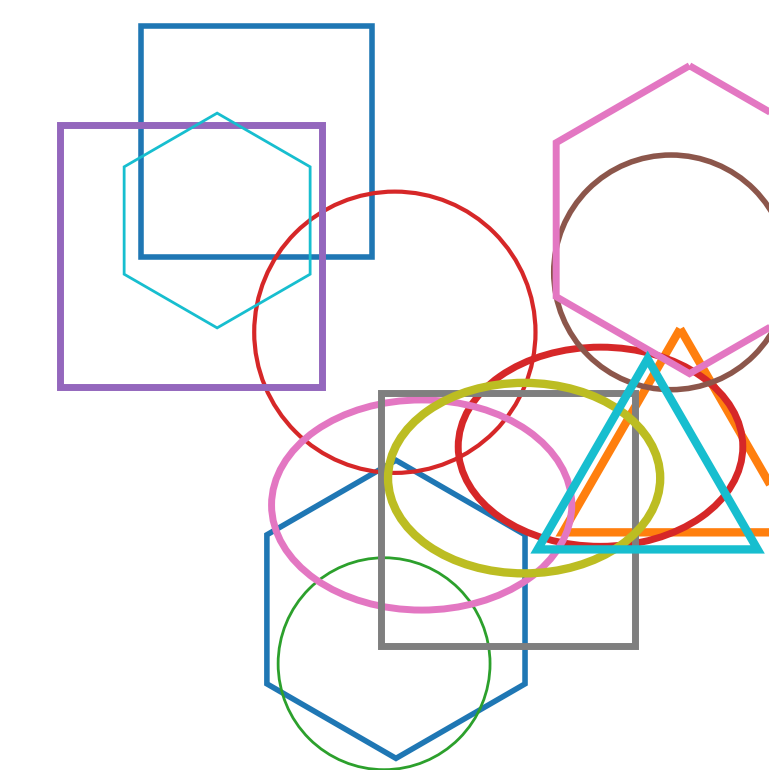[{"shape": "hexagon", "thickness": 2, "radius": 0.97, "center": [0.514, 0.209]}, {"shape": "square", "thickness": 2, "radius": 0.75, "center": [0.333, 0.817]}, {"shape": "triangle", "thickness": 3, "radius": 0.88, "center": [0.883, 0.397]}, {"shape": "circle", "thickness": 1, "radius": 0.69, "center": [0.499, 0.138]}, {"shape": "oval", "thickness": 2.5, "radius": 0.92, "center": [0.78, 0.42]}, {"shape": "circle", "thickness": 1.5, "radius": 0.91, "center": [0.513, 0.568]}, {"shape": "square", "thickness": 2.5, "radius": 0.85, "center": [0.248, 0.667]}, {"shape": "circle", "thickness": 2, "radius": 0.76, "center": [0.872, 0.646]}, {"shape": "hexagon", "thickness": 2.5, "radius": 1.0, "center": [0.895, 0.715]}, {"shape": "oval", "thickness": 2.5, "radius": 0.97, "center": [0.548, 0.344]}, {"shape": "square", "thickness": 2.5, "radius": 0.82, "center": [0.66, 0.326]}, {"shape": "oval", "thickness": 3, "radius": 0.88, "center": [0.681, 0.379]}, {"shape": "triangle", "thickness": 3, "radius": 0.82, "center": [0.841, 0.369]}, {"shape": "hexagon", "thickness": 1, "radius": 0.7, "center": [0.282, 0.714]}]